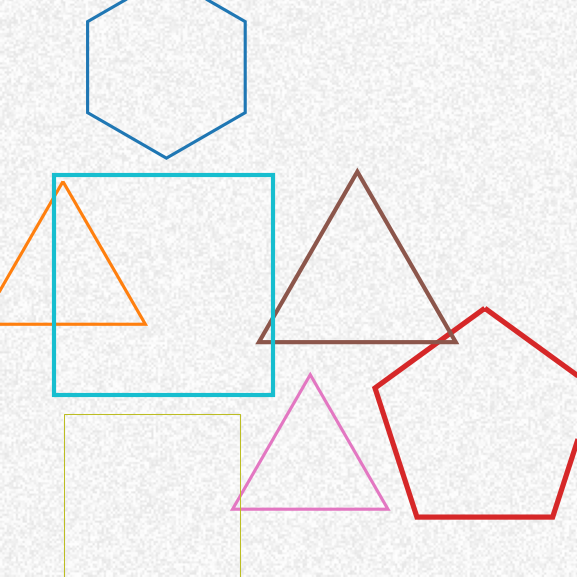[{"shape": "hexagon", "thickness": 1.5, "radius": 0.79, "center": [0.288, 0.883]}, {"shape": "triangle", "thickness": 1.5, "radius": 0.82, "center": [0.109, 0.52]}, {"shape": "pentagon", "thickness": 2.5, "radius": 1.0, "center": [0.839, 0.265]}, {"shape": "triangle", "thickness": 2, "radius": 0.98, "center": [0.619, 0.505]}, {"shape": "triangle", "thickness": 1.5, "radius": 0.78, "center": [0.537, 0.195]}, {"shape": "square", "thickness": 0.5, "radius": 0.76, "center": [0.264, 0.13]}, {"shape": "square", "thickness": 2, "radius": 0.95, "center": [0.283, 0.506]}]